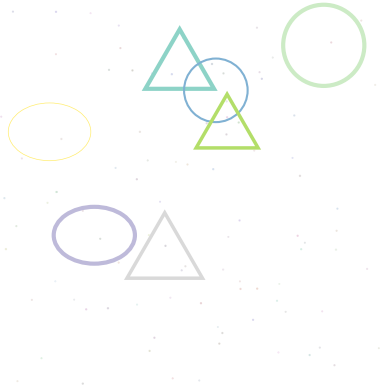[{"shape": "triangle", "thickness": 3, "radius": 0.52, "center": [0.467, 0.821]}, {"shape": "oval", "thickness": 3, "radius": 0.53, "center": [0.245, 0.389]}, {"shape": "circle", "thickness": 1.5, "radius": 0.41, "center": [0.561, 0.765]}, {"shape": "triangle", "thickness": 2.5, "radius": 0.46, "center": [0.59, 0.662]}, {"shape": "triangle", "thickness": 2.5, "radius": 0.57, "center": [0.428, 0.334]}, {"shape": "circle", "thickness": 3, "radius": 0.53, "center": [0.841, 0.882]}, {"shape": "oval", "thickness": 0.5, "radius": 0.54, "center": [0.129, 0.658]}]